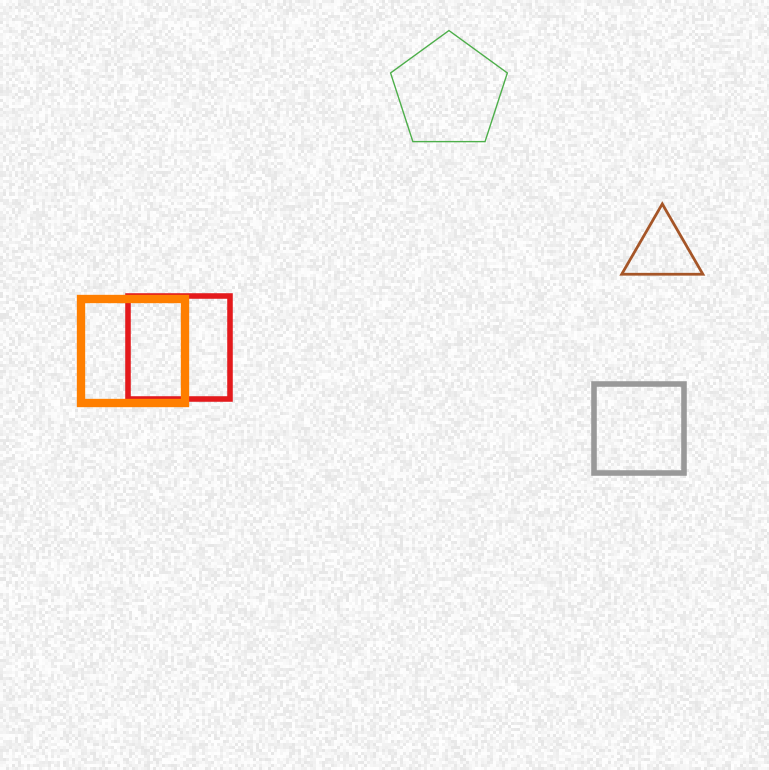[{"shape": "square", "thickness": 2, "radius": 0.33, "center": [0.232, 0.549]}, {"shape": "pentagon", "thickness": 0.5, "radius": 0.4, "center": [0.583, 0.881]}, {"shape": "square", "thickness": 3, "radius": 0.34, "center": [0.173, 0.544]}, {"shape": "triangle", "thickness": 1, "radius": 0.3, "center": [0.86, 0.674]}, {"shape": "square", "thickness": 2, "radius": 0.29, "center": [0.83, 0.444]}]